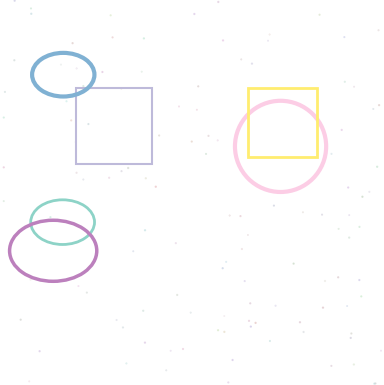[{"shape": "oval", "thickness": 2, "radius": 0.41, "center": [0.163, 0.423]}, {"shape": "square", "thickness": 1.5, "radius": 0.49, "center": [0.296, 0.673]}, {"shape": "oval", "thickness": 3, "radius": 0.4, "center": [0.164, 0.806]}, {"shape": "circle", "thickness": 3, "radius": 0.59, "center": [0.729, 0.62]}, {"shape": "oval", "thickness": 2.5, "radius": 0.57, "center": [0.138, 0.349]}, {"shape": "square", "thickness": 2, "radius": 0.45, "center": [0.734, 0.682]}]